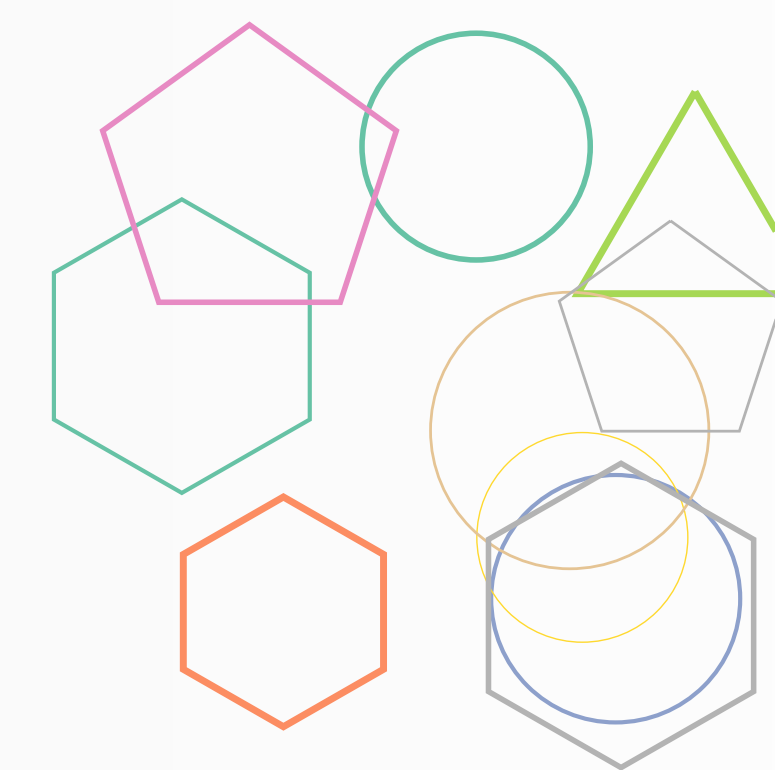[{"shape": "circle", "thickness": 2, "radius": 0.74, "center": [0.614, 0.81]}, {"shape": "hexagon", "thickness": 1.5, "radius": 0.95, "center": [0.235, 0.55]}, {"shape": "hexagon", "thickness": 2.5, "radius": 0.75, "center": [0.366, 0.205]}, {"shape": "circle", "thickness": 1.5, "radius": 0.8, "center": [0.794, 0.222]}, {"shape": "pentagon", "thickness": 2, "radius": 1.0, "center": [0.322, 0.769]}, {"shape": "triangle", "thickness": 2.5, "radius": 0.87, "center": [0.897, 0.706]}, {"shape": "circle", "thickness": 0.5, "radius": 0.68, "center": [0.751, 0.302]}, {"shape": "circle", "thickness": 1, "radius": 0.9, "center": [0.735, 0.441]}, {"shape": "hexagon", "thickness": 2, "radius": 0.99, "center": [0.801, 0.201]}, {"shape": "pentagon", "thickness": 1, "radius": 0.76, "center": [0.865, 0.562]}]